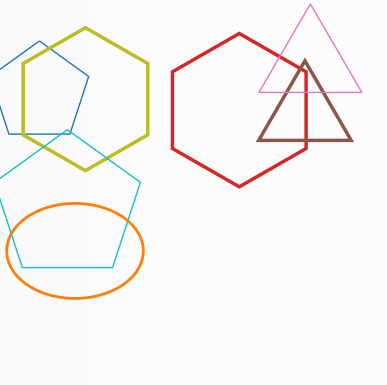[{"shape": "pentagon", "thickness": 1, "radius": 0.67, "center": [0.102, 0.76]}, {"shape": "oval", "thickness": 2, "radius": 0.88, "center": [0.194, 0.348]}, {"shape": "hexagon", "thickness": 2.5, "radius": 1.0, "center": [0.617, 0.714]}, {"shape": "triangle", "thickness": 2.5, "radius": 0.69, "center": [0.787, 0.704]}, {"shape": "triangle", "thickness": 1, "radius": 0.77, "center": [0.801, 0.837]}, {"shape": "hexagon", "thickness": 2.5, "radius": 0.93, "center": [0.22, 0.742]}, {"shape": "pentagon", "thickness": 1, "radius": 0.99, "center": [0.174, 0.465]}]